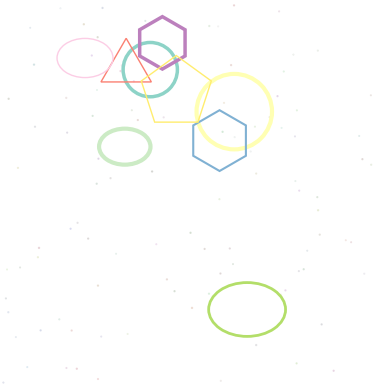[{"shape": "circle", "thickness": 2.5, "radius": 0.35, "center": [0.39, 0.819]}, {"shape": "circle", "thickness": 3, "radius": 0.49, "center": [0.609, 0.71]}, {"shape": "triangle", "thickness": 1, "radius": 0.38, "center": [0.328, 0.825]}, {"shape": "hexagon", "thickness": 1.5, "radius": 0.39, "center": [0.57, 0.635]}, {"shape": "oval", "thickness": 2, "radius": 0.5, "center": [0.642, 0.196]}, {"shape": "oval", "thickness": 1, "radius": 0.36, "center": [0.221, 0.849]}, {"shape": "hexagon", "thickness": 2.5, "radius": 0.34, "center": [0.422, 0.889]}, {"shape": "oval", "thickness": 3, "radius": 0.33, "center": [0.324, 0.619]}, {"shape": "pentagon", "thickness": 1, "radius": 0.48, "center": [0.458, 0.76]}]